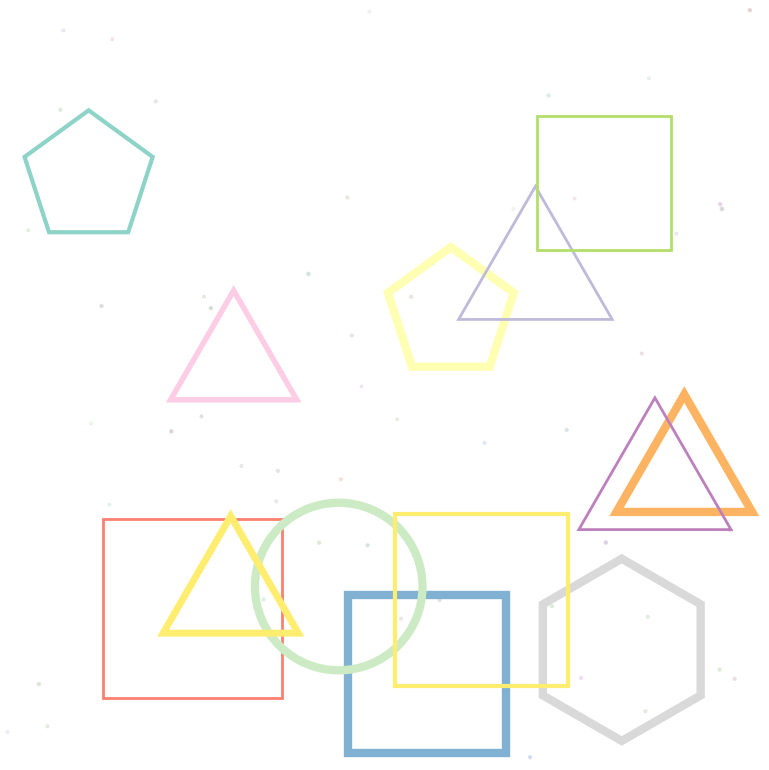[{"shape": "pentagon", "thickness": 1.5, "radius": 0.44, "center": [0.115, 0.769]}, {"shape": "pentagon", "thickness": 3, "radius": 0.43, "center": [0.585, 0.593]}, {"shape": "triangle", "thickness": 1, "radius": 0.58, "center": [0.695, 0.643]}, {"shape": "square", "thickness": 1, "radius": 0.58, "center": [0.25, 0.21]}, {"shape": "square", "thickness": 3, "radius": 0.51, "center": [0.554, 0.124]}, {"shape": "triangle", "thickness": 3, "radius": 0.51, "center": [0.889, 0.386]}, {"shape": "square", "thickness": 1, "radius": 0.44, "center": [0.784, 0.763]}, {"shape": "triangle", "thickness": 2, "radius": 0.47, "center": [0.303, 0.528]}, {"shape": "hexagon", "thickness": 3, "radius": 0.59, "center": [0.807, 0.156]}, {"shape": "triangle", "thickness": 1, "radius": 0.57, "center": [0.851, 0.369]}, {"shape": "circle", "thickness": 3, "radius": 0.54, "center": [0.44, 0.238]}, {"shape": "square", "thickness": 1.5, "radius": 0.56, "center": [0.625, 0.22]}, {"shape": "triangle", "thickness": 2.5, "radius": 0.51, "center": [0.3, 0.228]}]